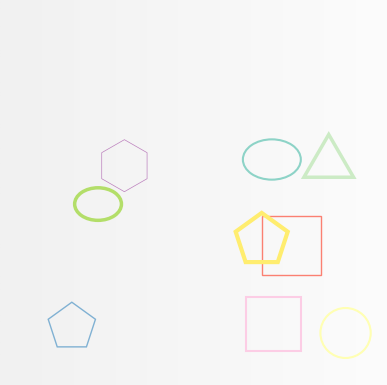[{"shape": "oval", "thickness": 1.5, "radius": 0.37, "center": [0.702, 0.586]}, {"shape": "circle", "thickness": 1.5, "radius": 0.32, "center": [0.892, 0.135]}, {"shape": "square", "thickness": 1, "radius": 0.39, "center": [0.752, 0.362]}, {"shape": "pentagon", "thickness": 1, "radius": 0.32, "center": [0.185, 0.151]}, {"shape": "oval", "thickness": 2.5, "radius": 0.3, "center": [0.253, 0.47]}, {"shape": "square", "thickness": 1.5, "radius": 0.35, "center": [0.706, 0.158]}, {"shape": "hexagon", "thickness": 0.5, "radius": 0.34, "center": [0.321, 0.57]}, {"shape": "triangle", "thickness": 2.5, "radius": 0.37, "center": [0.848, 0.577]}, {"shape": "pentagon", "thickness": 3, "radius": 0.35, "center": [0.675, 0.376]}]